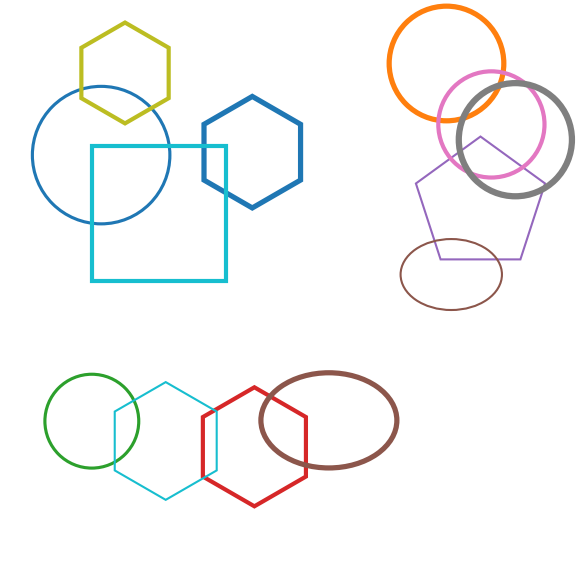[{"shape": "hexagon", "thickness": 2.5, "radius": 0.48, "center": [0.437, 0.736]}, {"shape": "circle", "thickness": 1.5, "radius": 0.6, "center": [0.175, 0.731]}, {"shape": "circle", "thickness": 2.5, "radius": 0.5, "center": [0.773, 0.889]}, {"shape": "circle", "thickness": 1.5, "radius": 0.41, "center": [0.159, 0.27]}, {"shape": "hexagon", "thickness": 2, "radius": 0.52, "center": [0.441, 0.225]}, {"shape": "pentagon", "thickness": 1, "radius": 0.59, "center": [0.832, 0.645]}, {"shape": "oval", "thickness": 1, "radius": 0.44, "center": [0.781, 0.524]}, {"shape": "oval", "thickness": 2.5, "radius": 0.59, "center": [0.57, 0.271]}, {"shape": "circle", "thickness": 2, "radius": 0.46, "center": [0.851, 0.784]}, {"shape": "circle", "thickness": 3, "radius": 0.49, "center": [0.892, 0.757]}, {"shape": "hexagon", "thickness": 2, "radius": 0.44, "center": [0.216, 0.873]}, {"shape": "square", "thickness": 2, "radius": 0.58, "center": [0.276, 0.63]}, {"shape": "hexagon", "thickness": 1, "radius": 0.51, "center": [0.287, 0.236]}]